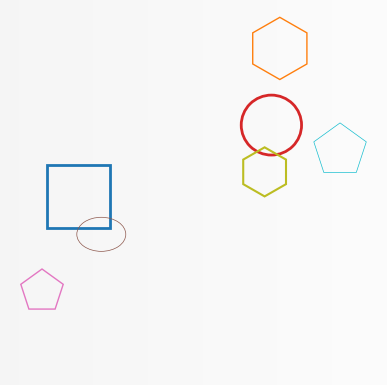[{"shape": "square", "thickness": 2, "radius": 0.41, "center": [0.202, 0.49]}, {"shape": "hexagon", "thickness": 1, "radius": 0.4, "center": [0.722, 0.874]}, {"shape": "circle", "thickness": 2, "radius": 0.39, "center": [0.7, 0.675]}, {"shape": "oval", "thickness": 0.5, "radius": 0.32, "center": [0.261, 0.391]}, {"shape": "pentagon", "thickness": 1, "radius": 0.29, "center": [0.108, 0.244]}, {"shape": "hexagon", "thickness": 1.5, "radius": 0.32, "center": [0.683, 0.554]}, {"shape": "pentagon", "thickness": 0.5, "radius": 0.36, "center": [0.878, 0.61]}]